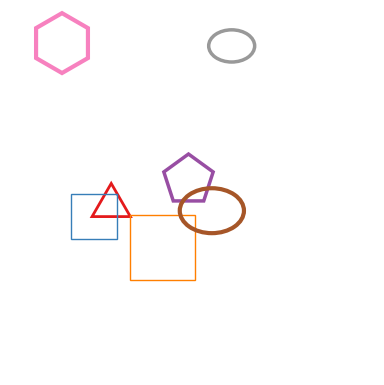[{"shape": "triangle", "thickness": 2, "radius": 0.29, "center": [0.289, 0.466]}, {"shape": "square", "thickness": 1, "radius": 0.3, "center": [0.245, 0.438]}, {"shape": "pentagon", "thickness": 2.5, "radius": 0.34, "center": [0.49, 0.533]}, {"shape": "square", "thickness": 1, "radius": 0.42, "center": [0.423, 0.358]}, {"shape": "oval", "thickness": 3, "radius": 0.42, "center": [0.55, 0.453]}, {"shape": "hexagon", "thickness": 3, "radius": 0.39, "center": [0.161, 0.888]}, {"shape": "oval", "thickness": 2.5, "radius": 0.3, "center": [0.602, 0.881]}]